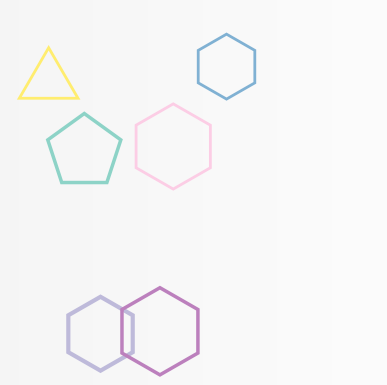[{"shape": "pentagon", "thickness": 2.5, "radius": 0.5, "center": [0.218, 0.606]}, {"shape": "hexagon", "thickness": 3, "radius": 0.48, "center": [0.259, 0.133]}, {"shape": "hexagon", "thickness": 2, "radius": 0.42, "center": [0.585, 0.827]}, {"shape": "hexagon", "thickness": 2, "radius": 0.55, "center": [0.447, 0.62]}, {"shape": "hexagon", "thickness": 2.5, "radius": 0.57, "center": [0.413, 0.14]}, {"shape": "triangle", "thickness": 2, "radius": 0.44, "center": [0.126, 0.789]}]